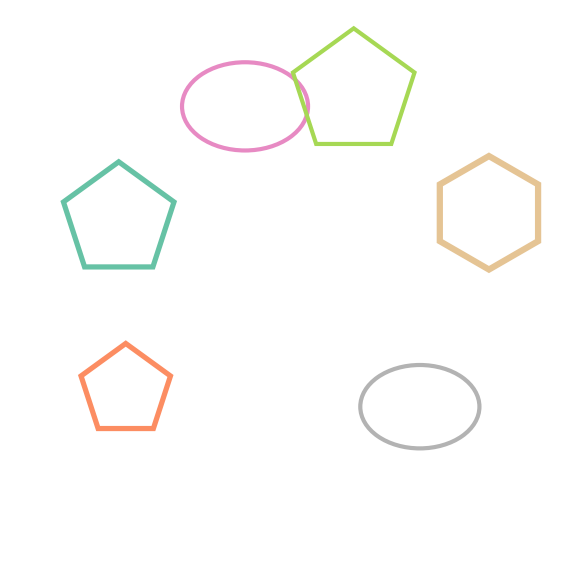[{"shape": "pentagon", "thickness": 2.5, "radius": 0.5, "center": [0.206, 0.618]}, {"shape": "pentagon", "thickness": 2.5, "radius": 0.41, "center": [0.218, 0.323]}, {"shape": "oval", "thickness": 2, "radius": 0.55, "center": [0.424, 0.815]}, {"shape": "pentagon", "thickness": 2, "radius": 0.55, "center": [0.613, 0.839]}, {"shape": "hexagon", "thickness": 3, "radius": 0.49, "center": [0.847, 0.631]}, {"shape": "oval", "thickness": 2, "radius": 0.52, "center": [0.727, 0.295]}]